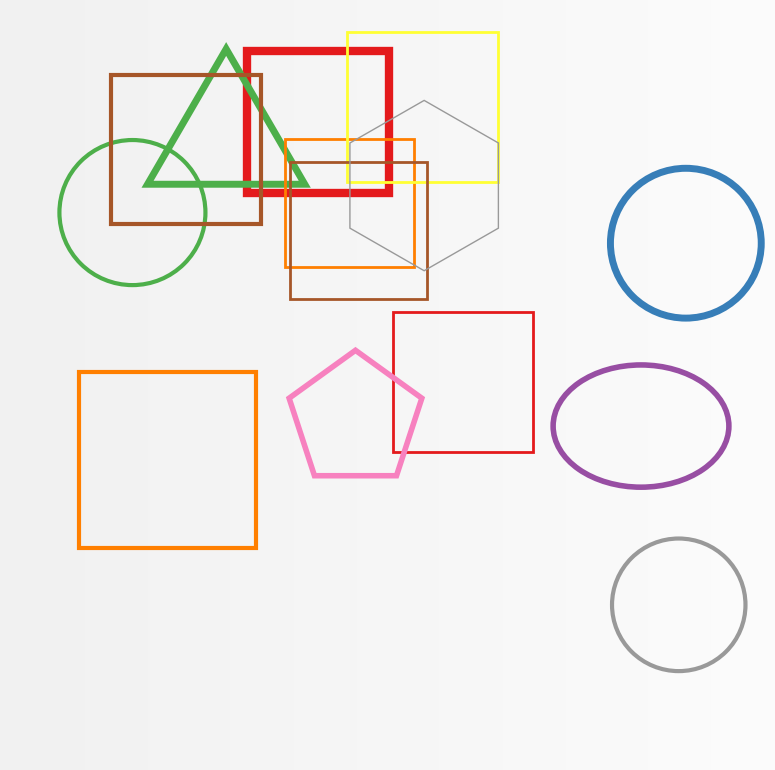[{"shape": "square", "thickness": 3, "radius": 0.46, "center": [0.411, 0.841]}, {"shape": "square", "thickness": 1, "radius": 0.45, "center": [0.597, 0.504]}, {"shape": "circle", "thickness": 2.5, "radius": 0.49, "center": [0.885, 0.684]}, {"shape": "circle", "thickness": 1.5, "radius": 0.47, "center": [0.171, 0.724]}, {"shape": "triangle", "thickness": 2.5, "radius": 0.59, "center": [0.292, 0.819]}, {"shape": "oval", "thickness": 2, "radius": 0.57, "center": [0.827, 0.447]}, {"shape": "square", "thickness": 1.5, "radius": 0.57, "center": [0.216, 0.403]}, {"shape": "square", "thickness": 1, "radius": 0.42, "center": [0.451, 0.736]}, {"shape": "square", "thickness": 1, "radius": 0.49, "center": [0.546, 0.861]}, {"shape": "square", "thickness": 1.5, "radius": 0.48, "center": [0.24, 0.806]}, {"shape": "square", "thickness": 1, "radius": 0.44, "center": [0.463, 0.701]}, {"shape": "pentagon", "thickness": 2, "radius": 0.45, "center": [0.459, 0.455]}, {"shape": "circle", "thickness": 1.5, "radius": 0.43, "center": [0.876, 0.215]}, {"shape": "hexagon", "thickness": 0.5, "radius": 0.55, "center": [0.547, 0.759]}]